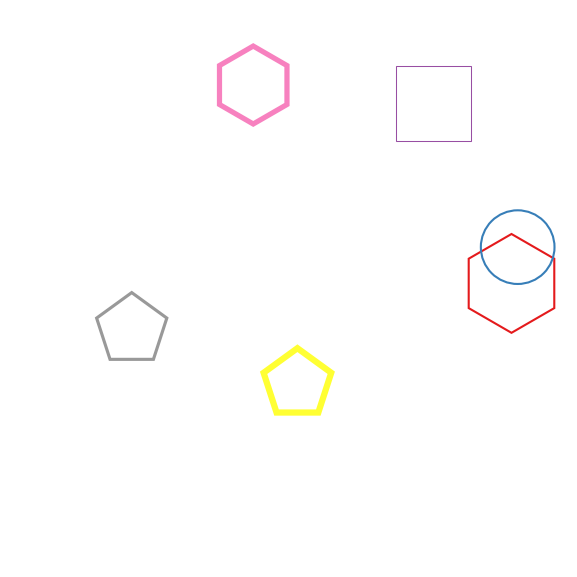[{"shape": "hexagon", "thickness": 1, "radius": 0.43, "center": [0.886, 0.508]}, {"shape": "circle", "thickness": 1, "radius": 0.32, "center": [0.896, 0.571]}, {"shape": "square", "thickness": 0.5, "radius": 0.32, "center": [0.751, 0.82]}, {"shape": "pentagon", "thickness": 3, "radius": 0.31, "center": [0.515, 0.335]}, {"shape": "hexagon", "thickness": 2.5, "radius": 0.34, "center": [0.438, 0.852]}, {"shape": "pentagon", "thickness": 1.5, "radius": 0.32, "center": [0.228, 0.429]}]